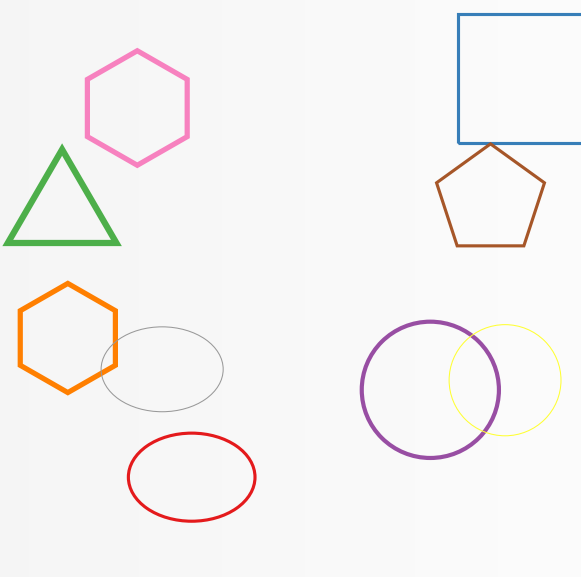[{"shape": "oval", "thickness": 1.5, "radius": 0.54, "center": [0.33, 0.173]}, {"shape": "square", "thickness": 1.5, "radius": 0.56, "center": [0.899, 0.864]}, {"shape": "triangle", "thickness": 3, "radius": 0.54, "center": [0.107, 0.632]}, {"shape": "circle", "thickness": 2, "radius": 0.59, "center": [0.74, 0.324]}, {"shape": "hexagon", "thickness": 2.5, "radius": 0.47, "center": [0.117, 0.414]}, {"shape": "circle", "thickness": 0.5, "radius": 0.48, "center": [0.869, 0.341]}, {"shape": "pentagon", "thickness": 1.5, "radius": 0.49, "center": [0.844, 0.652]}, {"shape": "hexagon", "thickness": 2.5, "radius": 0.5, "center": [0.236, 0.812]}, {"shape": "oval", "thickness": 0.5, "radius": 0.53, "center": [0.279, 0.36]}]